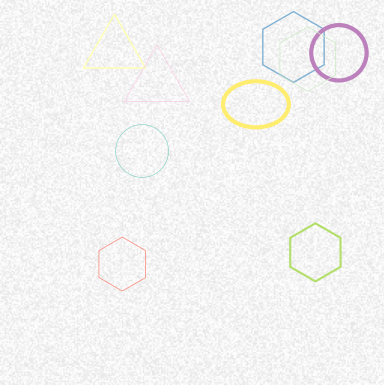[{"shape": "circle", "thickness": 0.5, "radius": 0.34, "center": [0.369, 0.608]}, {"shape": "triangle", "thickness": 1, "radius": 0.47, "center": [0.297, 0.87]}, {"shape": "hexagon", "thickness": 0.5, "radius": 0.35, "center": [0.318, 0.314]}, {"shape": "hexagon", "thickness": 1, "radius": 0.46, "center": [0.762, 0.878]}, {"shape": "hexagon", "thickness": 1.5, "radius": 0.38, "center": [0.819, 0.345]}, {"shape": "triangle", "thickness": 0.5, "radius": 0.49, "center": [0.408, 0.786]}, {"shape": "circle", "thickness": 3, "radius": 0.36, "center": [0.88, 0.863]}, {"shape": "hexagon", "thickness": 0.5, "radius": 0.42, "center": [0.799, 0.847]}, {"shape": "oval", "thickness": 3, "radius": 0.43, "center": [0.665, 0.729]}]